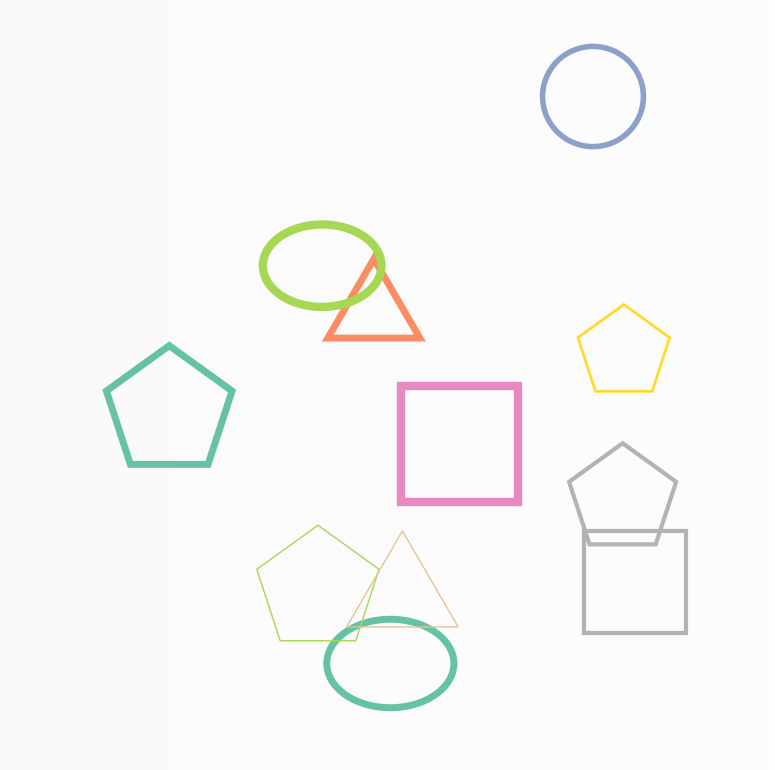[{"shape": "oval", "thickness": 2.5, "radius": 0.41, "center": [0.504, 0.138]}, {"shape": "pentagon", "thickness": 2.5, "radius": 0.43, "center": [0.218, 0.466]}, {"shape": "triangle", "thickness": 2.5, "radius": 0.34, "center": [0.482, 0.595]}, {"shape": "circle", "thickness": 2, "radius": 0.33, "center": [0.765, 0.875]}, {"shape": "square", "thickness": 3, "radius": 0.38, "center": [0.593, 0.423]}, {"shape": "oval", "thickness": 3, "radius": 0.38, "center": [0.416, 0.655]}, {"shape": "pentagon", "thickness": 0.5, "radius": 0.41, "center": [0.41, 0.235]}, {"shape": "pentagon", "thickness": 1, "radius": 0.31, "center": [0.805, 0.542]}, {"shape": "triangle", "thickness": 0.5, "radius": 0.42, "center": [0.519, 0.227]}, {"shape": "pentagon", "thickness": 1.5, "radius": 0.36, "center": [0.803, 0.352]}, {"shape": "square", "thickness": 1.5, "radius": 0.33, "center": [0.819, 0.244]}]